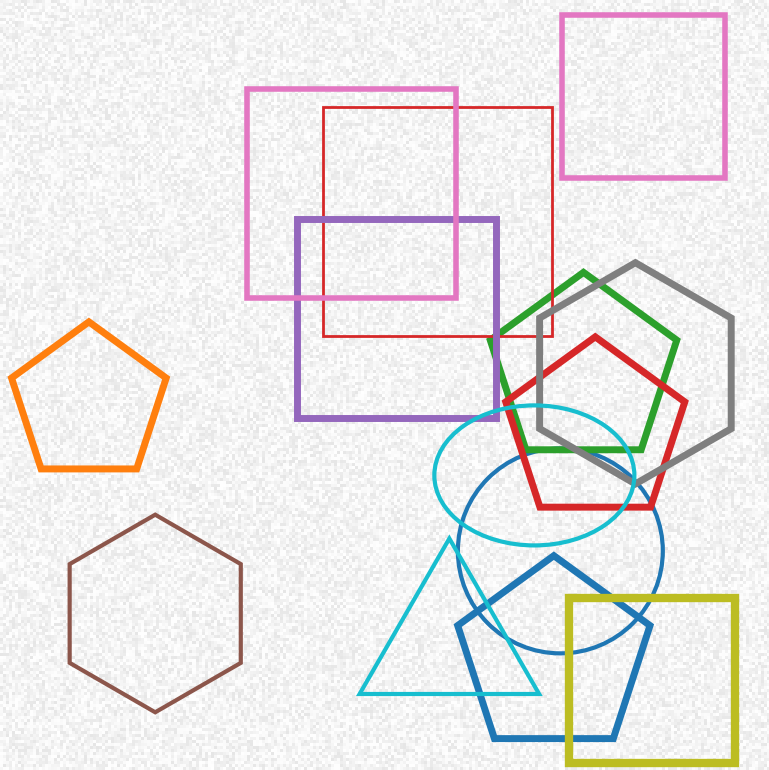[{"shape": "pentagon", "thickness": 2.5, "radius": 0.66, "center": [0.719, 0.147]}, {"shape": "circle", "thickness": 1.5, "radius": 0.67, "center": [0.728, 0.285]}, {"shape": "pentagon", "thickness": 2.5, "radius": 0.53, "center": [0.115, 0.476]}, {"shape": "pentagon", "thickness": 2.5, "radius": 0.64, "center": [0.758, 0.519]}, {"shape": "square", "thickness": 1, "radius": 0.74, "center": [0.568, 0.712]}, {"shape": "pentagon", "thickness": 2.5, "radius": 0.61, "center": [0.773, 0.44]}, {"shape": "square", "thickness": 2.5, "radius": 0.65, "center": [0.515, 0.587]}, {"shape": "hexagon", "thickness": 1.5, "radius": 0.64, "center": [0.202, 0.203]}, {"shape": "square", "thickness": 2, "radius": 0.53, "center": [0.836, 0.874]}, {"shape": "square", "thickness": 2, "radius": 0.68, "center": [0.457, 0.748]}, {"shape": "hexagon", "thickness": 2.5, "radius": 0.72, "center": [0.825, 0.515]}, {"shape": "square", "thickness": 3, "radius": 0.54, "center": [0.847, 0.116]}, {"shape": "oval", "thickness": 1.5, "radius": 0.65, "center": [0.694, 0.383]}, {"shape": "triangle", "thickness": 1.5, "radius": 0.67, "center": [0.584, 0.166]}]